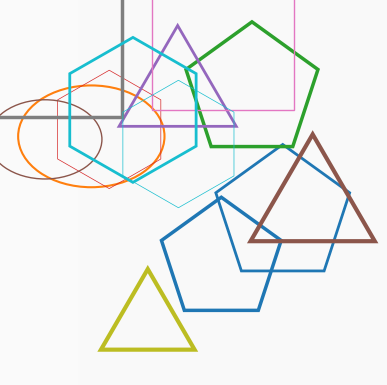[{"shape": "pentagon", "thickness": 2.5, "radius": 0.81, "center": [0.571, 0.325]}, {"shape": "pentagon", "thickness": 2, "radius": 0.91, "center": [0.73, 0.443]}, {"shape": "oval", "thickness": 1.5, "radius": 0.94, "center": [0.236, 0.646]}, {"shape": "pentagon", "thickness": 2.5, "radius": 0.9, "center": [0.65, 0.764]}, {"shape": "hexagon", "thickness": 0.5, "radius": 0.77, "center": [0.282, 0.664]}, {"shape": "triangle", "thickness": 2, "radius": 0.87, "center": [0.458, 0.759]}, {"shape": "oval", "thickness": 1, "radius": 0.73, "center": [0.116, 0.638]}, {"shape": "triangle", "thickness": 3, "radius": 0.93, "center": [0.807, 0.466]}, {"shape": "square", "thickness": 1, "radius": 0.92, "center": [0.576, 0.897]}, {"shape": "square", "thickness": 2.5, "radius": 0.83, "center": [0.15, 0.861]}, {"shape": "triangle", "thickness": 3, "radius": 0.7, "center": [0.381, 0.162]}, {"shape": "hexagon", "thickness": 0.5, "radius": 0.83, "center": [0.46, 0.626]}, {"shape": "hexagon", "thickness": 2, "radius": 0.94, "center": [0.343, 0.715]}]